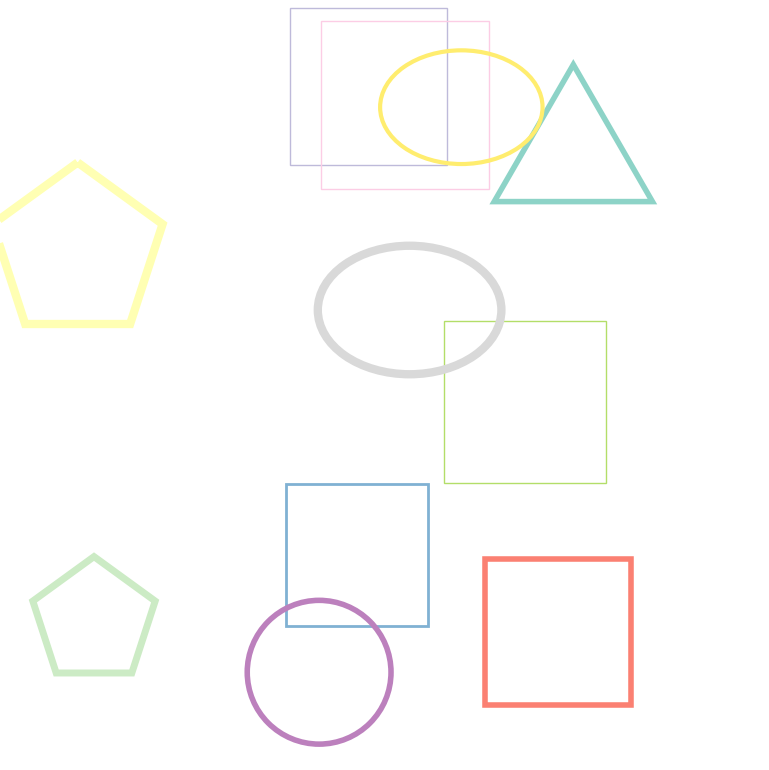[{"shape": "triangle", "thickness": 2, "radius": 0.59, "center": [0.745, 0.797]}, {"shape": "pentagon", "thickness": 3, "radius": 0.58, "center": [0.101, 0.673]}, {"shape": "square", "thickness": 0.5, "radius": 0.51, "center": [0.478, 0.887]}, {"shape": "square", "thickness": 2, "radius": 0.48, "center": [0.725, 0.179]}, {"shape": "square", "thickness": 1, "radius": 0.46, "center": [0.463, 0.279]}, {"shape": "square", "thickness": 0.5, "radius": 0.53, "center": [0.682, 0.478]}, {"shape": "square", "thickness": 0.5, "radius": 0.54, "center": [0.526, 0.864]}, {"shape": "oval", "thickness": 3, "radius": 0.6, "center": [0.532, 0.597]}, {"shape": "circle", "thickness": 2, "radius": 0.47, "center": [0.414, 0.127]}, {"shape": "pentagon", "thickness": 2.5, "radius": 0.42, "center": [0.122, 0.194]}, {"shape": "oval", "thickness": 1.5, "radius": 0.53, "center": [0.599, 0.861]}]